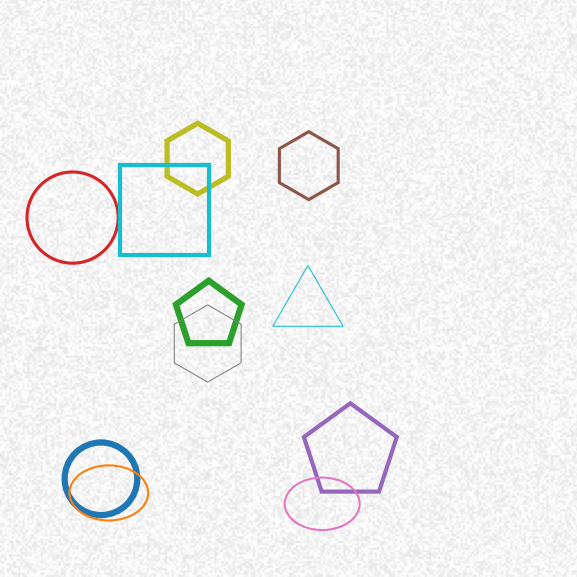[{"shape": "circle", "thickness": 3, "radius": 0.31, "center": [0.175, 0.17]}, {"shape": "oval", "thickness": 1, "radius": 0.34, "center": [0.188, 0.146]}, {"shape": "pentagon", "thickness": 3, "radius": 0.3, "center": [0.361, 0.453]}, {"shape": "circle", "thickness": 1.5, "radius": 0.39, "center": [0.126, 0.622]}, {"shape": "pentagon", "thickness": 2, "radius": 0.42, "center": [0.607, 0.216]}, {"shape": "hexagon", "thickness": 1.5, "radius": 0.29, "center": [0.535, 0.712]}, {"shape": "oval", "thickness": 1, "radius": 0.32, "center": [0.558, 0.127]}, {"shape": "hexagon", "thickness": 0.5, "radius": 0.33, "center": [0.36, 0.404]}, {"shape": "hexagon", "thickness": 2.5, "radius": 0.31, "center": [0.342, 0.724]}, {"shape": "triangle", "thickness": 0.5, "radius": 0.35, "center": [0.533, 0.469]}, {"shape": "square", "thickness": 2, "radius": 0.39, "center": [0.285, 0.636]}]